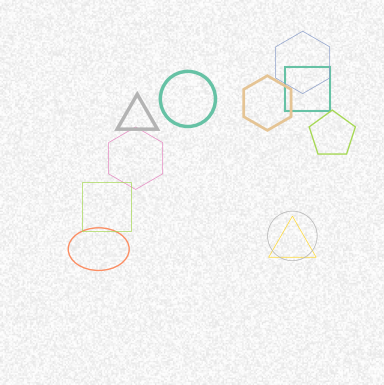[{"shape": "square", "thickness": 1.5, "radius": 0.29, "center": [0.798, 0.769]}, {"shape": "circle", "thickness": 2.5, "radius": 0.36, "center": [0.488, 0.743]}, {"shape": "oval", "thickness": 1, "radius": 0.4, "center": [0.256, 0.353]}, {"shape": "hexagon", "thickness": 0.5, "radius": 0.41, "center": [0.786, 0.838]}, {"shape": "hexagon", "thickness": 0.5, "radius": 0.41, "center": [0.352, 0.589]}, {"shape": "square", "thickness": 0.5, "radius": 0.32, "center": [0.276, 0.463]}, {"shape": "pentagon", "thickness": 1, "radius": 0.32, "center": [0.863, 0.651]}, {"shape": "triangle", "thickness": 0.5, "radius": 0.36, "center": [0.76, 0.367]}, {"shape": "hexagon", "thickness": 2, "radius": 0.35, "center": [0.694, 0.732]}, {"shape": "circle", "thickness": 0.5, "radius": 0.32, "center": [0.759, 0.387]}, {"shape": "triangle", "thickness": 2.5, "radius": 0.3, "center": [0.357, 0.695]}]